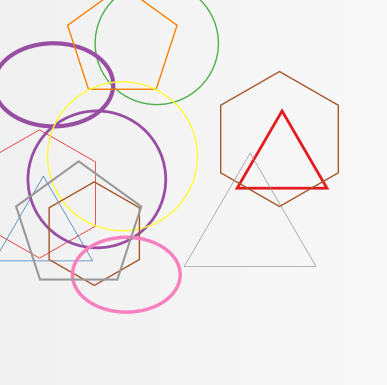[{"shape": "hexagon", "thickness": 0.5, "radius": 0.83, "center": [0.102, 0.496]}, {"shape": "triangle", "thickness": 2, "radius": 0.67, "center": [0.728, 0.578]}, {"shape": "triangle", "thickness": 0.5, "radius": 0.73, "center": [0.112, 0.396]}, {"shape": "circle", "thickness": 1, "radius": 0.8, "center": [0.405, 0.887]}, {"shape": "oval", "thickness": 3, "radius": 0.77, "center": [0.138, 0.78]}, {"shape": "circle", "thickness": 2, "radius": 0.89, "center": [0.25, 0.534]}, {"shape": "pentagon", "thickness": 1, "radius": 0.74, "center": [0.316, 0.888]}, {"shape": "circle", "thickness": 1, "radius": 0.97, "center": [0.316, 0.594]}, {"shape": "hexagon", "thickness": 1, "radius": 0.67, "center": [0.243, 0.393]}, {"shape": "hexagon", "thickness": 1, "radius": 0.88, "center": [0.721, 0.639]}, {"shape": "oval", "thickness": 2.5, "radius": 0.69, "center": [0.326, 0.286]}, {"shape": "pentagon", "thickness": 1.5, "radius": 0.85, "center": [0.203, 0.411]}, {"shape": "triangle", "thickness": 0.5, "radius": 0.98, "center": [0.645, 0.406]}]